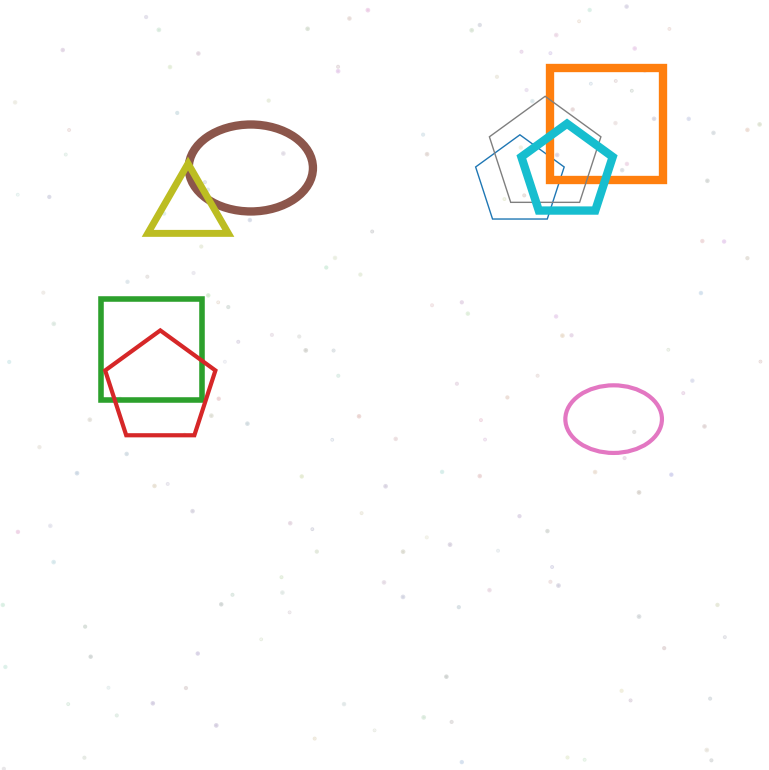[{"shape": "pentagon", "thickness": 0.5, "radius": 0.3, "center": [0.675, 0.764]}, {"shape": "square", "thickness": 3, "radius": 0.36, "center": [0.788, 0.839]}, {"shape": "square", "thickness": 2, "radius": 0.33, "center": [0.197, 0.546]}, {"shape": "pentagon", "thickness": 1.5, "radius": 0.38, "center": [0.208, 0.496]}, {"shape": "oval", "thickness": 3, "radius": 0.4, "center": [0.326, 0.782]}, {"shape": "oval", "thickness": 1.5, "radius": 0.31, "center": [0.797, 0.456]}, {"shape": "pentagon", "thickness": 0.5, "radius": 0.38, "center": [0.708, 0.799]}, {"shape": "triangle", "thickness": 2.5, "radius": 0.3, "center": [0.244, 0.727]}, {"shape": "pentagon", "thickness": 3, "radius": 0.31, "center": [0.736, 0.777]}]